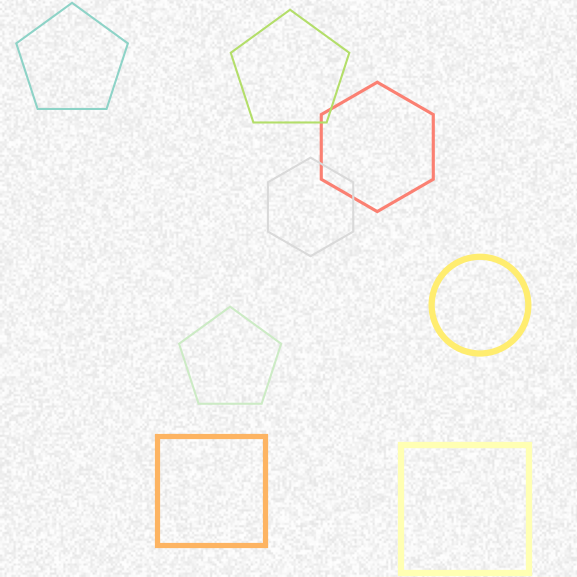[{"shape": "pentagon", "thickness": 1, "radius": 0.51, "center": [0.125, 0.893]}, {"shape": "square", "thickness": 3, "radius": 0.55, "center": [0.806, 0.118]}, {"shape": "hexagon", "thickness": 1.5, "radius": 0.56, "center": [0.653, 0.745]}, {"shape": "square", "thickness": 2.5, "radius": 0.47, "center": [0.366, 0.15]}, {"shape": "pentagon", "thickness": 1, "radius": 0.54, "center": [0.502, 0.874]}, {"shape": "hexagon", "thickness": 1, "radius": 0.43, "center": [0.538, 0.641]}, {"shape": "pentagon", "thickness": 1, "radius": 0.46, "center": [0.398, 0.375]}, {"shape": "circle", "thickness": 3, "radius": 0.42, "center": [0.831, 0.471]}]